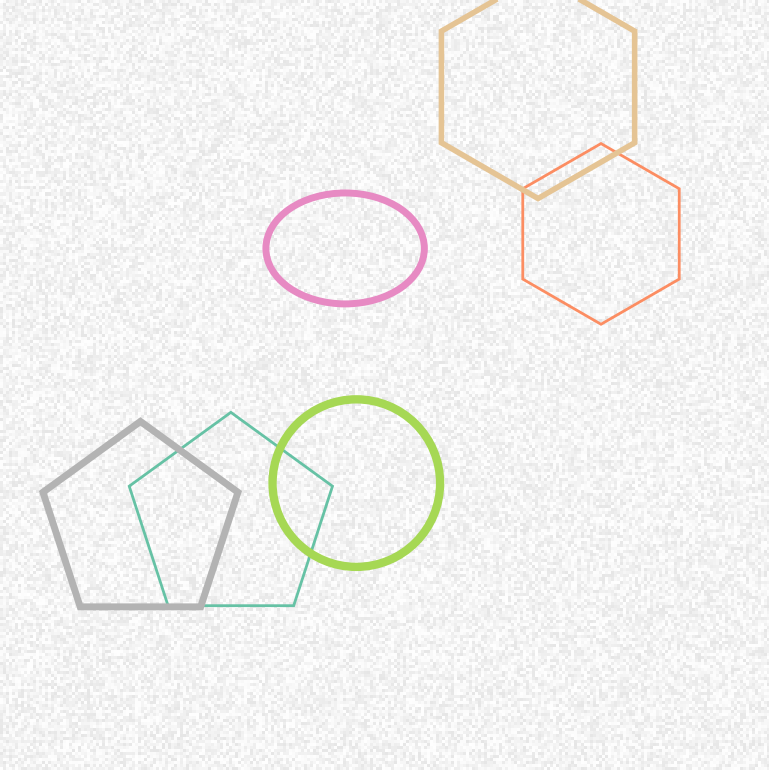[{"shape": "pentagon", "thickness": 1, "radius": 0.69, "center": [0.3, 0.326]}, {"shape": "hexagon", "thickness": 1, "radius": 0.59, "center": [0.781, 0.696]}, {"shape": "oval", "thickness": 2.5, "radius": 0.51, "center": [0.448, 0.677]}, {"shape": "circle", "thickness": 3, "radius": 0.54, "center": [0.463, 0.373]}, {"shape": "hexagon", "thickness": 2, "radius": 0.72, "center": [0.699, 0.887]}, {"shape": "pentagon", "thickness": 2.5, "radius": 0.67, "center": [0.182, 0.32]}]